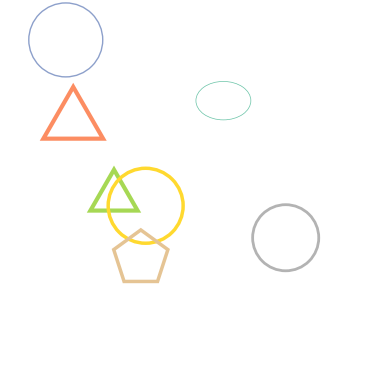[{"shape": "oval", "thickness": 0.5, "radius": 0.36, "center": [0.58, 0.739]}, {"shape": "triangle", "thickness": 3, "radius": 0.45, "center": [0.19, 0.685]}, {"shape": "circle", "thickness": 1, "radius": 0.48, "center": [0.171, 0.896]}, {"shape": "triangle", "thickness": 3, "radius": 0.35, "center": [0.296, 0.488]}, {"shape": "circle", "thickness": 2.5, "radius": 0.49, "center": [0.378, 0.466]}, {"shape": "pentagon", "thickness": 2.5, "radius": 0.37, "center": [0.366, 0.329]}, {"shape": "circle", "thickness": 2, "radius": 0.43, "center": [0.742, 0.382]}]